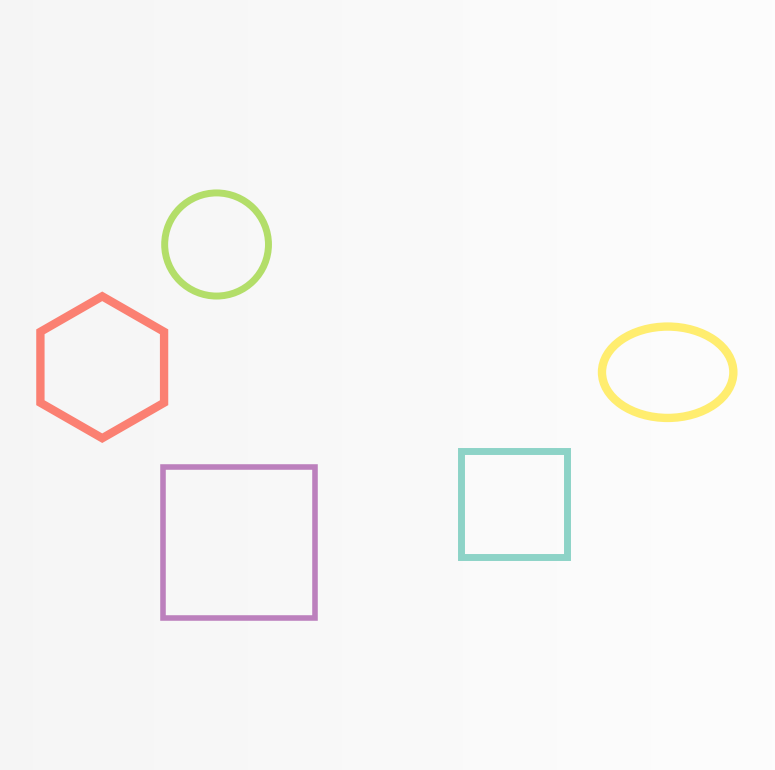[{"shape": "square", "thickness": 2.5, "radius": 0.34, "center": [0.663, 0.346]}, {"shape": "hexagon", "thickness": 3, "radius": 0.46, "center": [0.132, 0.523]}, {"shape": "circle", "thickness": 2.5, "radius": 0.33, "center": [0.279, 0.682]}, {"shape": "square", "thickness": 2, "radius": 0.49, "center": [0.308, 0.296]}, {"shape": "oval", "thickness": 3, "radius": 0.42, "center": [0.862, 0.517]}]